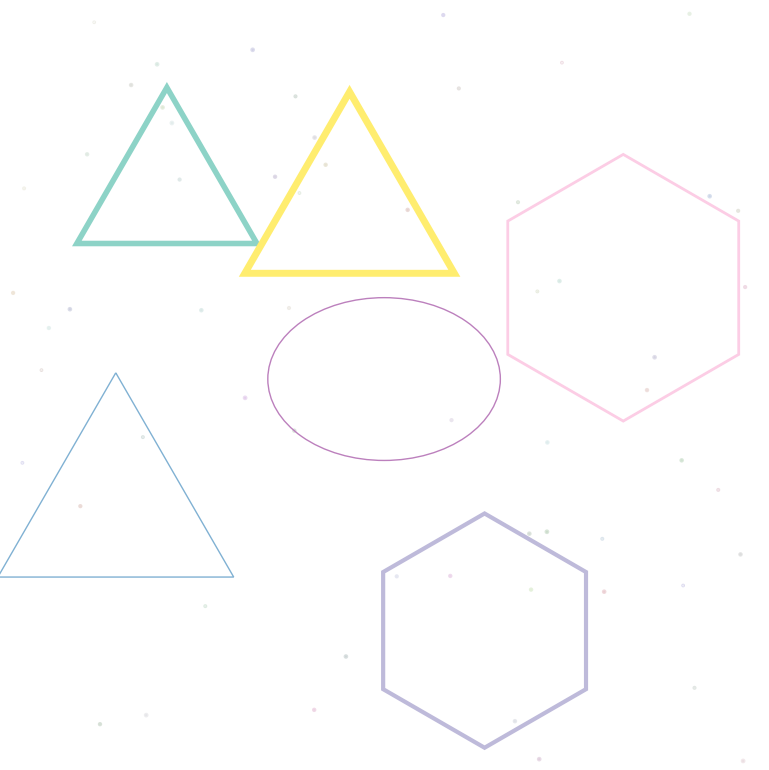[{"shape": "triangle", "thickness": 2, "radius": 0.68, "center": [0.217, 0.751]}, {"shape": "hexagon", "thickness": 1.5, "radius": 0.76, "center": [0.629, 0.181]}, {"shape": "triangle", "thickness": 0.5, "radius": 0.88, "center": [0.15, 0.339]}, {"shape": "hexagon", "thickness": 1, "radius": 0.87, "center": [0.809, 0.626]}, {"shape": "oval", "thickness": 0.5, "radius": 0.76, "center": [0.499, 0.508]}, {"shape": "triangle", "thickness": 2.5, "radius": 0.79, "center": [0.454, 0.724]}]